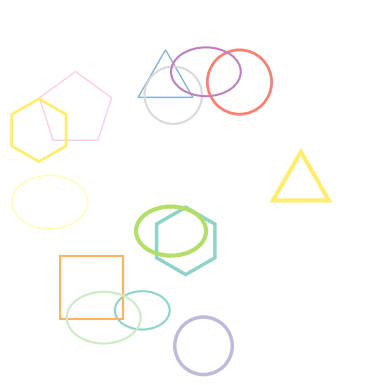[{"shape": "oval", "thickness": 1.5, "radius": 0.36, "center": [0.37, 0.194]}, {"shape": "hexagon", "thickness": 2.5, "radius": 0.44, "center": [0.482, 0.374]}, {"shape": "oval", "thickness": 1, "radius": 0.49, "center": [0.129, 0.475]}, {"shape": "circle", "thickness": 2.5, "radius": 0.37, "center": [0.529, 0.102]}, {"shape": "circle", "thickness": 2, "radius": 0.42, "center": [0.622, 0.787]}, {"shape": "triangle", "thickness": 1, "radius": 0.41, "center": [0.43, 0.788]}, {"shape": "square", "thickness": 1.5, "radius": 0.41, "center": [0.238, 0.253]}, {"shape": "oval", "thickness": 3, "radius": 0.46, "center": [0.444, 0.4]}, {"shape": "pentagon", "thickness": 1, "radius": 0.49, "center": [0.196, 0.715]}, {"shape": "circle", "thickness": 1.5, "radius": 0.37, "center": [0.45, 0.753]}, {"shape": "oval", "thickness": 1.5, "radius": 0.45, "center": [0.535, 0.814]}, {"shape": "oval", "thickness": 1.5, "radius": 0.48, "center": [0.269, 0.175]}, {"shape": "hexagon", "thickness": 2, "radius": 0.41, "center": [0.101, 0.662]}, {"shape": "triangle", "thickness": 3, "radius": 0.42, "center": [0.782, 0.521]}]